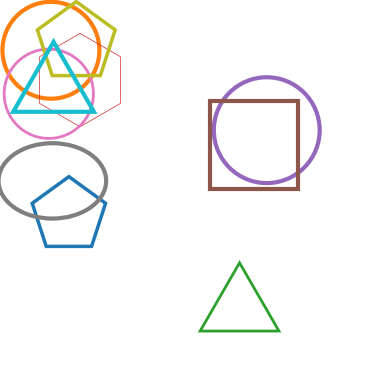[{"shape": "pentagon", "thickness": 2.5, "radius": 0.5, "center": [0.179, 0.441]}, {"shape": "circle", "thickness": 3, "radius": 0.63, "center": [0.132, 0.869]}, {"shape": "triangle", "thickness": 2, "radius": 0.59, "center": [0.622, 0.199]}, {"shape": "hexagon", "thickness": 0.5, "radius": 0.61, "center": [0.208, 0.792]}, {"shape": "circle", "thickness": 3, "radius": 0.69, "center": [0.693, 0.662]}, {"shape": "square", "thickness": 3, "radius": 0.57, "center": [0.66, 0.622]}, {"shape": "circle", "thickness": 2, "radius": 0.58, "center": [0.127, 0.756]}, {"shape": "oval", "thickness": 3, "radius": 0.7, "center": [0.136, 0.53]}, {"shape": "pentagon", "thickness": 2.5, "radius": 0.53, "center": [0.198, 0.89]}, {"shape": "triangle", "thickness": 3, "radius": 0.61, "center": [0.139, 0.77]}]